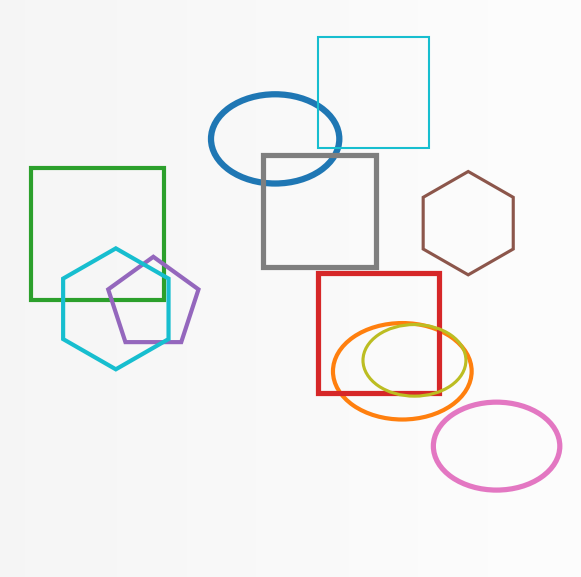[{"shape": "oval", "thickness": 3, "radius": 0.55, "center": [0.473, 0.759]}, {"shape": "oval", "thickness": 2, "radius": 0.6, "center": [0.692, 0.356]}, {"shape": "square", "thickness": 2, "radius": 0.57, "center": [0.168, 0.594]}, {"shape": "square", "thickness": 2.5, "radius": 0.52, "center": [0.651, 0.422]}, {"shape": "pentagon", "thickness": 2, "radius": 0.41, "center": [0.264, 0.473]}, {"shape": "hexagon", "thickness": 1.5, "radius": 0.45, "center": [0.806, 0.613]}, {"shape": "oval", "thickness": 2.5, "radius": 0.54, "center": [0.854, 0.227]}, {"shape": "square", "thickness": 2.5, "radius": 0.49, "center": [0.55, 0.634]}, {"shape": "oval", "thickness": 1.5, "radius": 0.44, "center": [0.713, 0.375]}, {"shape": "square", "thickness": 1, "radius": 0.48, "center": [0.643, 0.839]}, {"shape": "hexagon", "thickness": 2, "radius": 0.52, "center": [0.199, 0.464]}]